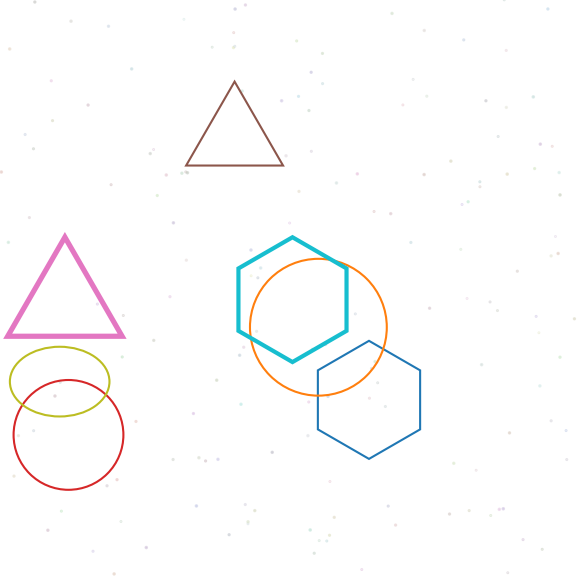[{"shape": "hexagon", "thickness": 1, "radius": 0.51, "center": [0.639, 0.307]}, {"shape": "circle", "thickness": 1, "radius": 0.59, "center": [0.551, 0.433]}, {"shape": "circle", "thickness": 1, "radius": 0.48, "center": [0.119, 0.246]}, {"shape": "triangle", "thickness": 1, "radius": 0.48, "center": [0.406, 0.761]}, {"shape": "triangle", "thickness": 2.5, "radius": 0.57, "center": [0.112, 0.474]}, {"shape": "oval", "thickness": 1, "radius": 0.43, "center": [0.103, 0.338]}, {"shape": "hexagon", "thickness": 2, "radius": 0.54, "center": [0.506, 0.48]}]